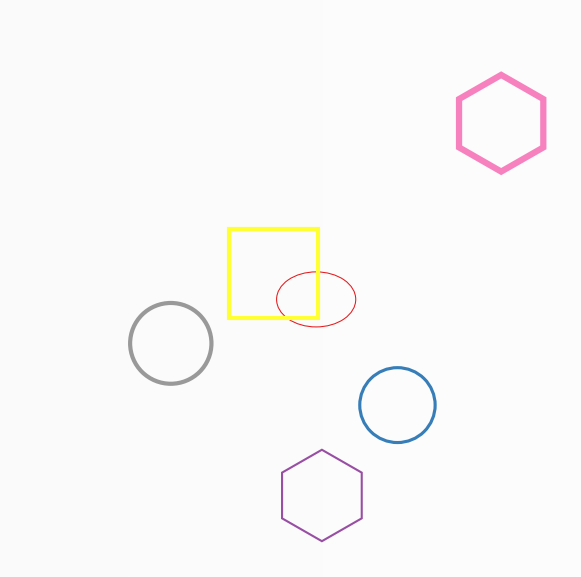[{"shape": "oval", "thickness": 0.5, "radius": 0.34, "center": [0.544, 0.481]}, {"shape": "circle", "thickness": 1.5, "radius": 0.32, "center": [0.684, 0.298]}, {"shape": "hexagon", "thickness": 1, "radius": 0.4, "center": [0.554, 0.141]}, {"shape": "square", "thickness": 2, "radius": 0.38, "center": [0.47, 0.526]}, {"shape": "hexagon", "thickness": 3, "radius": 0.42, "center": [0.862, 0.786]}, {"shape": "circle", "thickness": 2, "radius": 0.35, "center": [0.294, 0.405]}]